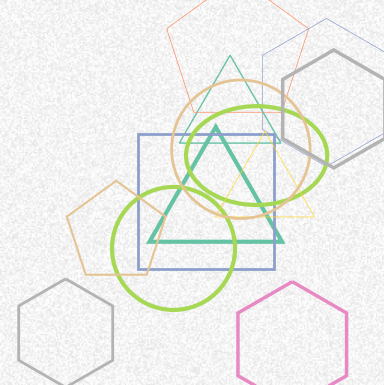[{"shape": "triangle", "thickness": 1, "radius": 0.76, "center": [0.598, 0.704]}, {"shape": "triangle", "thickness": 3, "radius": 0.99, "center": [0.56, 0.471]}, {"shape": "pentagon", "thickness": 0.5, "radius": 0.97, "center": [0.617, 0.865]}, {"shape": "square", "thickness": 2, "radius": 0.88, "center": [0.535, 0.477]}, {"shape": "hexagon", "thickness": 0.5, "radius": 0.96, "center": [0.848, 0.76]}, {"shape": "hexagon", "thickness": 2.5, "radius": 0.81, "center": [0.759, 0.106]}, {"shape": "circle", "thickness": 3, "radius": 0.8, "center": [0.451, 0.355]}, {"shape": "oval", "thickness": 3, "radius": 0.92, "center": [0.667, 0.596]}, {"shape": "triangle", "thickness": 0.5, "radius": 0.74, "center": [0.688, 0.511]}, {"shape": "circle", "thickness": 2, "radius": 0.9, "center": [0.626, 0.612]}, {"shape": "pentagon", "thickness": 1.5, "radius": 0.67, "center": [0.302, 0.396]}, {"shape": "hexagon", "thickness": 2.5, "radius": 0.77, "center": [0.867, 0.717]}, {"shape": "hexagon", "thickness": 2, "radius": 0.71, "center": [0.171, 0.135]}]